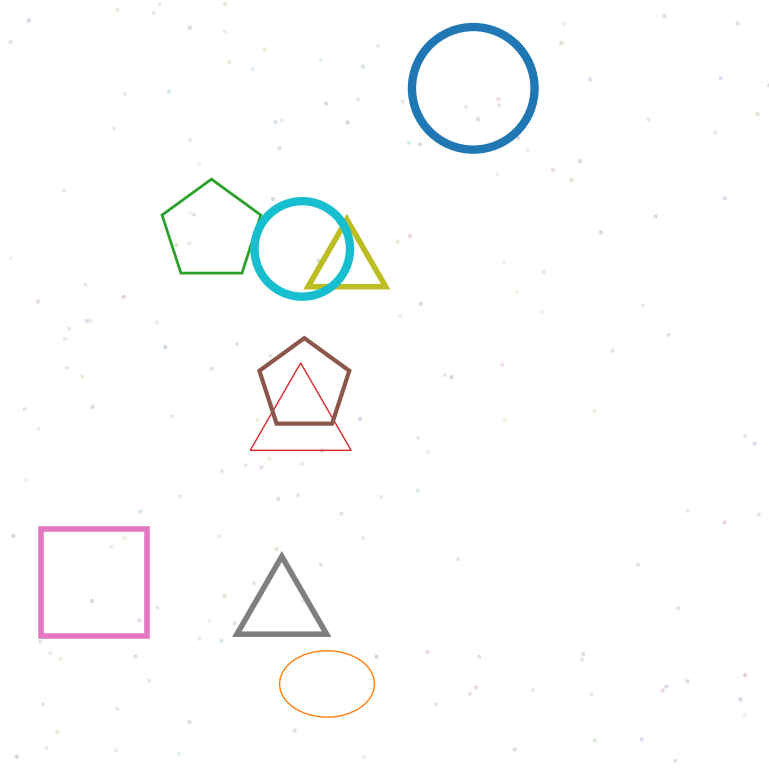[{"shape": "circle", "thickness": 3, "radius": 0.4, "center": [0.615, 0.885]}, {"shape": "oval", "thickness": 0.5, "radius": 0.31, "center": [0.425, 0.112]}, {"shape": "pentagon", "thickness": 1, "radius": 0.34, "center": [0.275, 0.7]}, {"shape": "triangle", "thickness": 0.5, "radius": 0.38, "center": [0.39, 0.453]}, {"shape": "pentagon", "thickness": 1.5, "radius": 0.31, "center": [0.395, 0.499]}, {"shape": "square", "thickness": 2, "radius": 0.35, "center": [0.122, 0.244]}, {"shape": "triangle", "thickness": 2, "radius": 0.34, "center": [0.366, 0.21]}, {"shape": "triangle", "thickness": 2, "radius": 0.29, "center": [0.45, 0.657]}, {"shape": "circle", "thickness": 3, "radius": 0.31, "center": [0.393, 0.677]}]